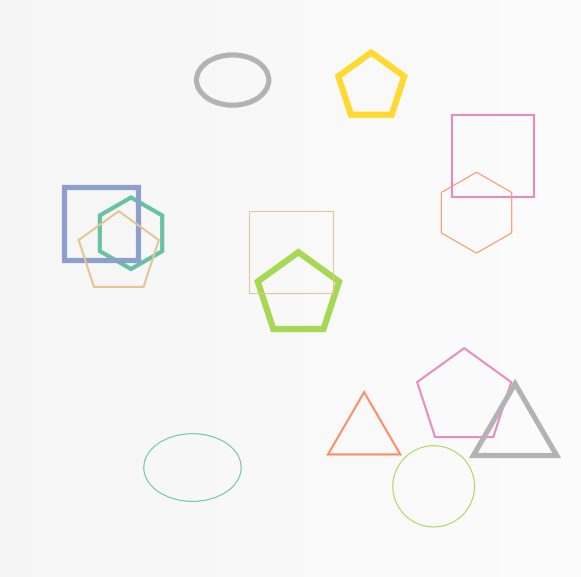[{"shape": "hexagon", "thickness": 2, "radius": 0.31, "center": [0.225, 0.595]}, {"shape": "oval", "thickness": 0.5, "radius": 0.42, "center": [0.331, 0.19]}, {"shape": "triangle", "thickness": 1, "radius": 0.36, "center": [0.626, 0.248]}, {"shape": "hexagon", "thickness": 0.5, "radius": 0.35, "center": [0.82, 0.631]}, {"shape": "square", "thickness": 2.5, "radius": 0.32, "center": [0.173, 0.612]}, {"shape": "square", "thickness": 1, "radius": 0.35, "center": [0.848, 0.729]}, {"shape": "pentagon", "thickness": 1, "radius": 0.43, "center": [0.799, 0.311]}, {"shape": "circle", "thickness": 0.5, "radius": 0.35, "center": [0.746, 0.157]}, {"shape": "pentagon", "thickness": 3, "radius": 0.37, "center": [0.513, 0.489]}, {"shape": "pentagon", "thickness": 3, "radius": 0.3, "center": [0.639, 0.849]}, {"shape": "square", "thickness": 0.5, "radius": 0.36, "center": [0.501, 0.563]}, {"shape": "pentagon", "thickness": 1, "radius": 0.36, "center": [0.204, 0.561]}, {"shape": "triangle", "thickness": 2.5, "radius": 0.41, "center": [0.886, 0.252]}, {"shape": "oval", "thickness": 2.5, "radius": 0.31, "center": [0.4, 0.86]}]